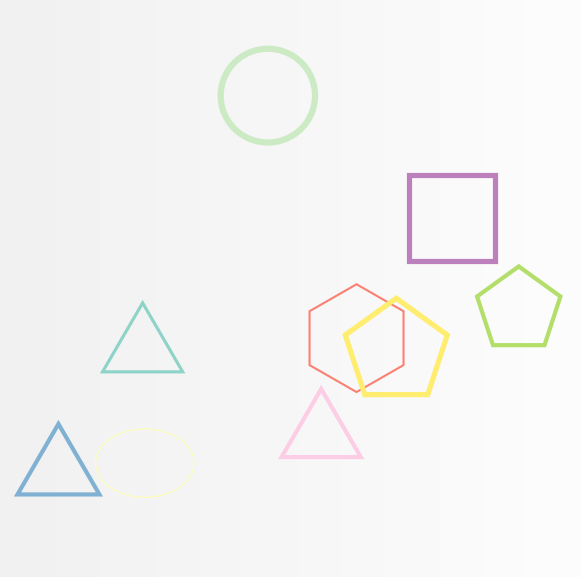[{"shape": "triangle", "thickness": 1.5, "radius": 0.4, "center": [0.245, 0.395]}, {"shape": "oval", "thickness": 0.5, "radius": 0.42, "center": [0.249, 0.197]}, {"shape": "hexagon", "thickness": 1, "radius": 0.47, "center": [0.613, 0.414]}, {"shape": "triangle", "thickness": 2, "radius": 0.41, "center": [0.101, 0.184]}, {"shape": "pentagon", "thickness": 2, "radius": 0.38, "center": [0.892, 0.462]}, {"shape": "triangle", "thickness": 2, "radius": 0.39, "center": [0.553, 0.247]}, {"shape": "square", "thickness": 2.5, "radius": 0.37, "center": [0.777, 0.622]}, {"shape": "circle", "thickness": 3, "radius": 0.41, "center": [0.461, 0.834]}, {"shape": "pentagon", "thickness": 2.5, "radius": 0.46, "center": [0.682, 0.39]}]